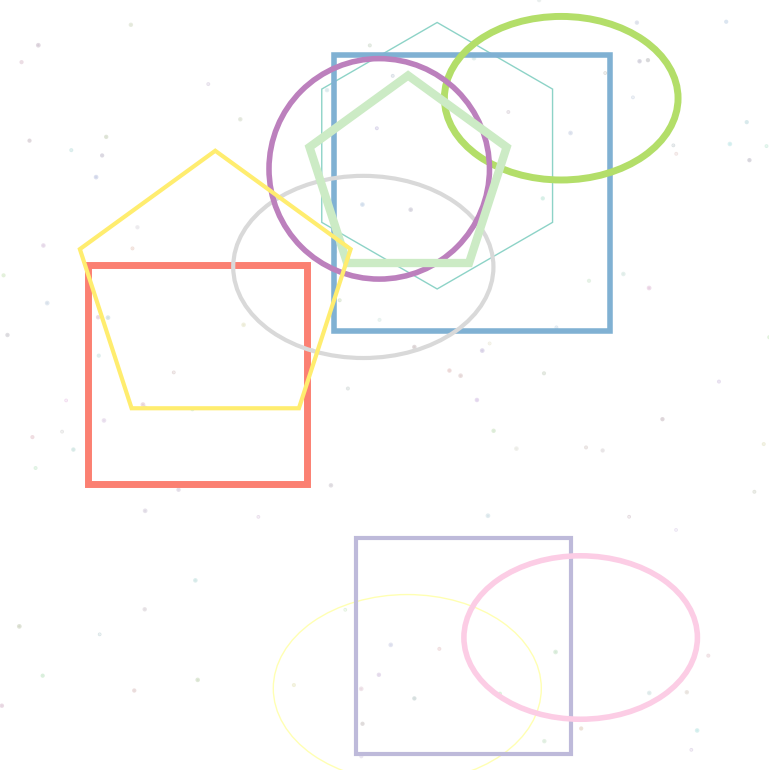[{"shape": "hexagon", "thickness": 0.5, "radius": 0.87, "center": [0.568, 0.798]}, {"shape": "oval", "thickness": 0.5, "radius": 0.87, "center": [0.529, 0.106]}, {"shape": "square", "thickness": 1.5, "radius": 0.7, "center": [0.602, 0.161]}, {"shape": "square", "thickness": 2.5, "radius": 0.71, "center": [0.256, 0.514]}, {"shape": "square", "thickness": 2, "radius": 0.9, "center": [0.613, 0.749]}, {"shape": "oval", "thickness": 2.5, "radius": 0.76, "center": [0.729, 0.872]}, {"shape": "oval", "thickness": 2, "radius": 0.76, "center": [0.754, 0.172]}, {"shape": "oval", "thickness": 1.5, "radius": 0.84, "center": [0.472, 0.653]}, {"shape": "circle", "thickness": 2, "radius": 0.72, "center": [0.493, 0.781]}, {"shape": "pentagon", "thickness": 3, "radius": 0.67, "center": [0.53, 0.767]}, {"shape": "pentagon", "thickness": 1.5, "radius": 0.92, "center": [0.28, 0.619]}]